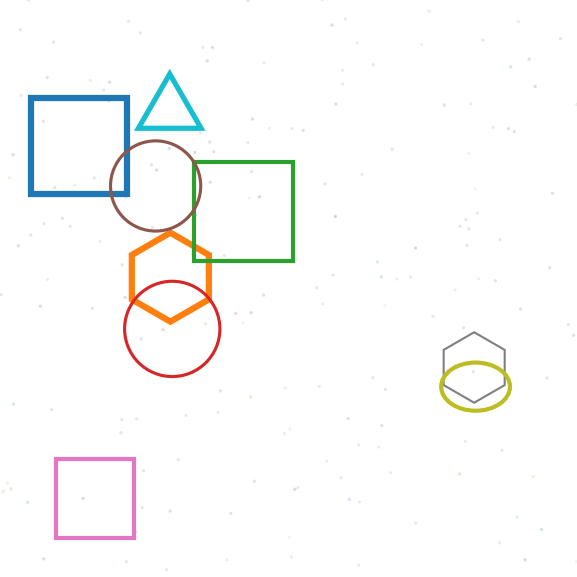[{"shape": "square", "thickness": 3, "radius": 0.41, "center": [0.137, 0.747]}, {"shape": "hexagon", "thickness": 3, "radius": 0.39, "center": [0.295, 0.519]}, {"shape": "square", "thickness": 2, "radius": 0.43, "center": [0.421, 0.633]}, {"shape": "circle", "thickness": 1.5, "radius": 0.41, "center": [0.298, 0.43]}, {"shape": "circle", "thickness": 1.5, "radius": 0.39, "center": [0.269, 0.677]}, {"shape": "square", "thickness": 2, "radius": 0.34, "center": [0.164, 0.136]}, {"shape": "hexagon", "thickness": 1, "radius": 0.3, "center": [0.821, 0.363]}, {"shape": "oval", "thickness": 2, "radius": 0.3, "center": [0.824, 0.33]}, {"shape": "triangle", "thickness": 2.5, "radius": 0.31, "center": [0.294, 0.808]}]